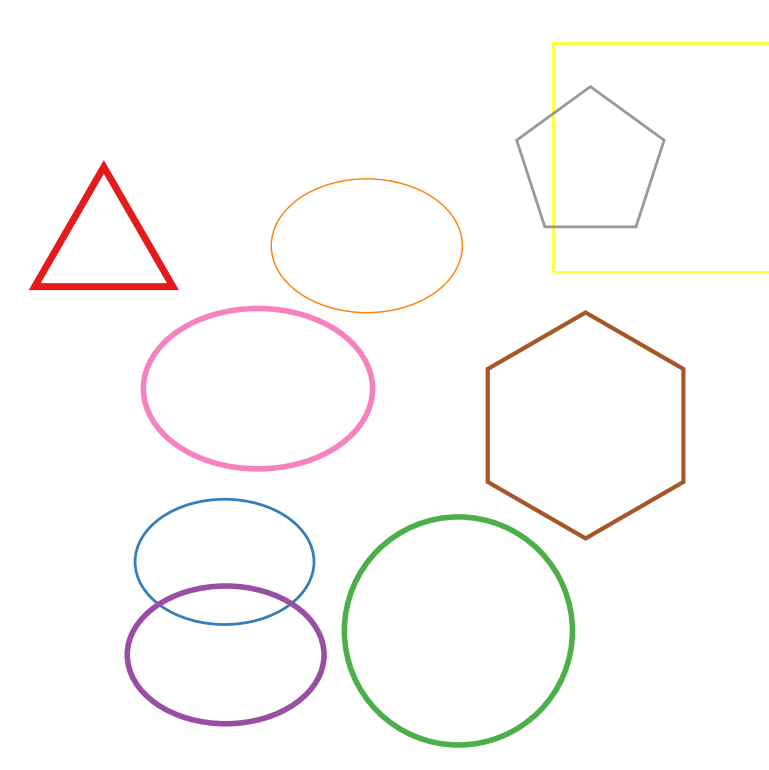[{"shape": "triangle", "thickness": 2.5, "radius": 0.52, "center": [0.135, 0.68]}, {"shape": "oval", "thickness": 1, "radius": 0.58, "center": [0.292, 0.27]}, {"shape": "circle", "thickness": 2, "radius": 0.74, "center": [0.595, 0.181]}, {"shape": "oval", "thickness": 2, "radius": 0.64, "center": [0.293, 0.15]}, {"shape": "oval", "thickness": 0.5, "radius": 0.62, "center": [0.476, 0.681]}, {"shape": "square", "thickness": 1, "radius": 0.74, "center": [0.867, 0.796]}, {"shape": "hexagon", "thickness": 1.5, "radius": 0.73, "center": [0.761, 0.447]}, {"shape": "oval", "thickness": 2, "radius": 0.74, "center": [0.335, 0.495]}, {"shape": "pentagon", "thickness": 1, "radius": 0.5, "center": [0.767, 0.787]}]